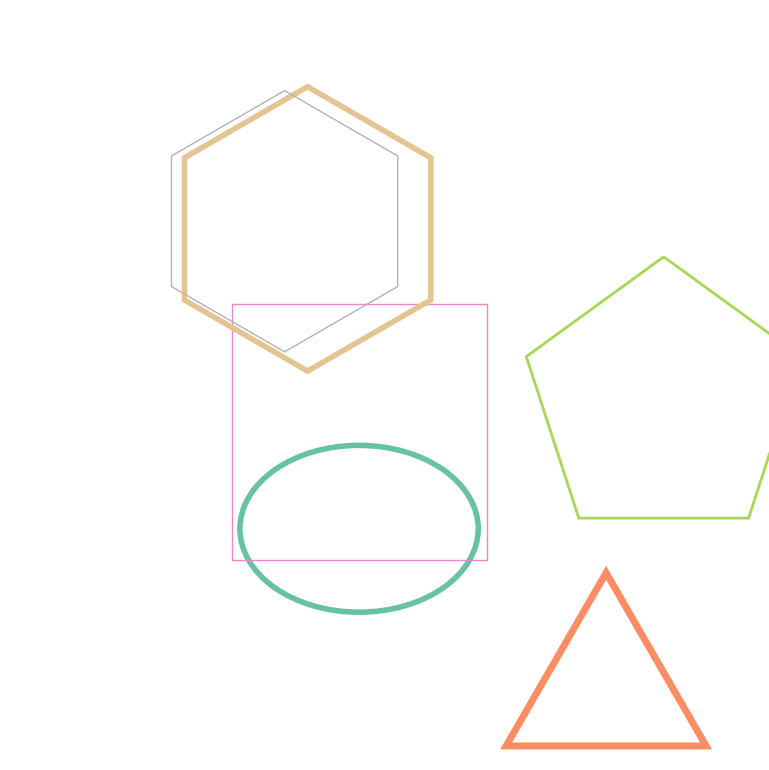[{"shape": "oval", "thickness": 2, "radius": 0.77, "center": [0.466, 0.313]}, {"shape": "triangle", "thickness": 2.5, "radius": 0.75, "center": [0.787, 0.106]}, {"shape": "square", "thickness": 0.5, "radius": 0.83, "center": [0.467, 0.439]}, {"shape": "pentagon", "thickness": 1, "radius": 0.94, "center": [0.862, 0.479]}, {"shape": "hexagon", "thickness": 2, "radius": 0.92, "center": [0.399, 0.703]}, {"shape": "hexagon", "thickness": 0.5, "radius": 0.85, "center": [0.37, 0.713]}]